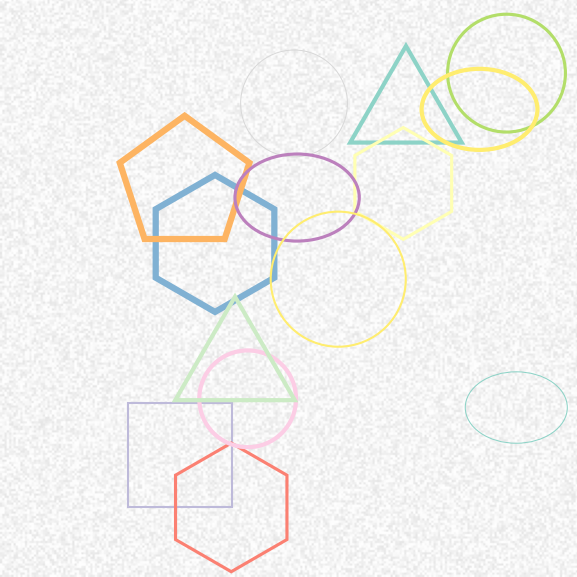[{"shape": "triangle", "thickness": 2, "radius": 0.56, "center": [0.703, 0.808]}, {"shape": "oval", "thickness": 0.5, "radius": 0.44, "center": [0.894, 0.293]}, {"shape": "hexagon", "thickness": 1.5, "radius": 0.48, "center": [0.698, 0.681]}, {"shape": "square", "thickness": 1, "radius": 0.45, "center": [0.312, 0.212]}, {"shape": "hexagon", "thickness": 1.5, "radius": 0.56, "center": [0.4, 0.121]}, {"shape": "hexagon", "thickness": 3, "radius": 0.59, "center": [0.372, 0.578]}, {"shape": "pentagon", "thickness": 3, "radius": 0.59, "center": [0.32, 0.681]}, {"shape": "circle", "thickness": 1.5, "radius": 0.51, "center": [0.877, 0.872]}, {"shape": "circle", "thickness": 2, "radius": 0.42, "center": [0.429, 0.309]}, {"shape": "circle", "thickness": 0.5, "radius": 0.46, "center": [0.509, 0.82]}, {"shape": "oval", "thickness": 1.5, "radius": 0.54, "center": [0.514, 0.657]}, {"shape": "triangle", "thickness": 2, "radius": 0.6, "center": [0.407, 0.366]}, {"shape": "circle", "thickness": 1, "radius": 0.58, "center": [0.586, 0.516]}, {"shape": "oval", "thickness": 2, "radius": 0.5, "center": [0.83, 0.81]}]